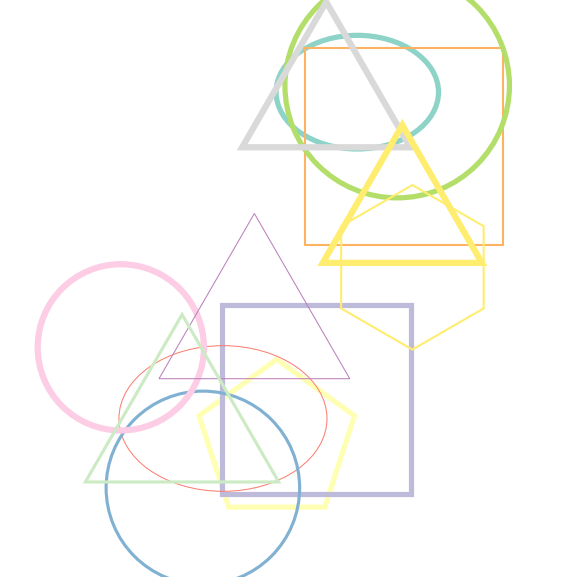[{"shape": "oval", "thickness": 2.5, "radius": 0.7, "center": [0.619, 0.84]}, {"shape": "pentagon", "thickness": 2.5, "radius": 0.71, "center": [0.479, 0.235]}, {"shape": "square", "thickness": 2.5, "radius": 0.82, "center": [0.548, 0.307]}, {"shape": "oval", "thickness": 0.5, "radius": 0.9, "center": [0.386, 0.274]}, {"shape": "circle", "thickness": 1.5, "radius": 0.84, "center": [0.351, 0.154]}, {"shape": "square", "thickness": 1, "radius": 0.86, "center": [0.699, 0.746]}, {"shape": "circle", "thickness": 2.5, "radius": 0.97, "center": [0.688, 0.851]}, {"shape": "circle", "thickness": 3, "radius": 0.72, "center": [0.209, 0.398]}, {"shape": "triangle", "thickness": 3, "radius": 0.84, "center": [0.565, 0.828]}, {"shape": "triangle", "thickness": 0.5, "radius": 0.95, "center": [0.44, 0.439]}, {"shape": "triangle", "thickness": 1.5, "radius": 0.97, "center": [0.315, 0.261]}, {"shape": "triangle", "thickness": 3, "radius": 0.8, "center": [0.697, 0.623]}, {"shape": "hexagon", "thickness": 1, "radius": 0.71, "center": [0.714, 0.536]}]